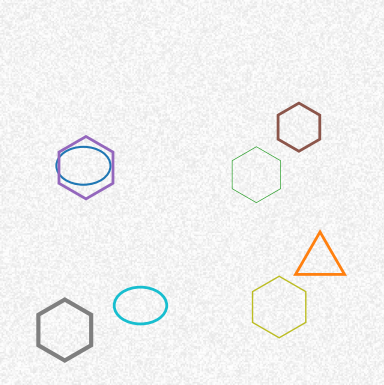[{"shape": "oval", "thickness": 1.5, "radius": 0.35, "center": [0.217, 0.569]}, {"shape": "triangle", "thickness": 2, "radius": 0.37, "center": [0.831, 0.324]}, {"shape": "hexagon", "thickness": 0.5, "radius": 0.36, "center": [0.666, 0.546]}, {"shape": "hexagon", "thickness": 2, "radius": 0.4, "center": [0.223, 0.564]}, {"shape": "hexagon", "thickness": 2, "radius": 0.31, "center": [0.776, 0.67]}, {"shape": "hexagon", "thickness": 3, "radius": 0.4, "center": [0.168, 0.143]}, {"shape": "hexagon", "thickness": 1, "radius": 0.4, "center": [0.725, 0.203]}, {"shape": "oval", "thickness": 2, "radius": 0.34, "center": [0.365, 0.206]}]